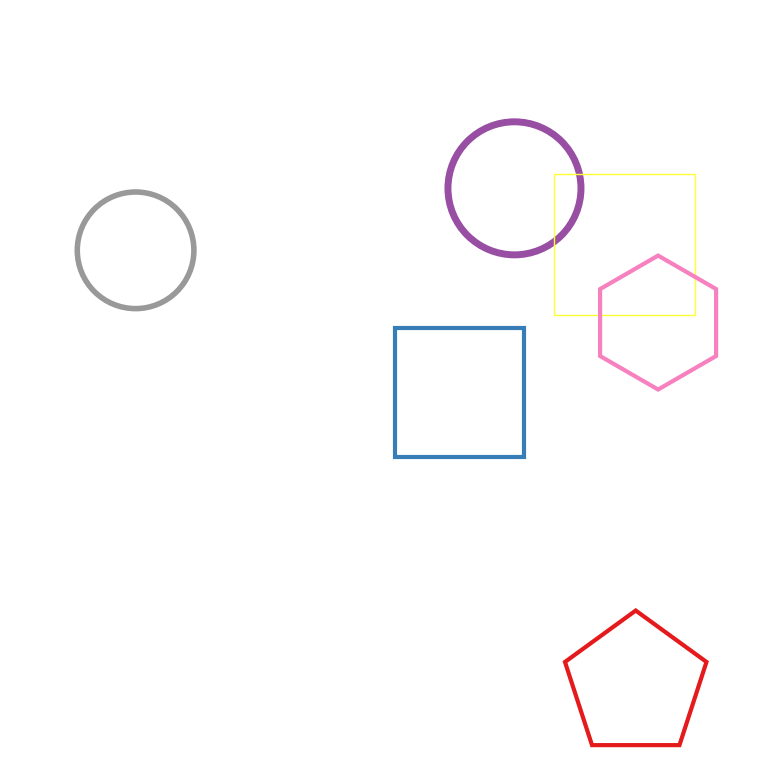[{"shape": "pentagon", "thickness": 1.5, "radius": 0.48, "center": [0.826, 0.11]}, {"shape": "square", "thickness": 1.5, "radius": 0.42, "center": [0.597, 0.49]}, {"shape": "circle", "thickness": 2.5, "radius": 0.43, "center": [0.668, 0.755]}, {"shape": "square", "thickness": 0.5, "radius": 0.46, "center": [0.811, 0.683]}, {"shape": "hexagon", "thickness": 1.5, "radius": 0.43, "center": [0.855, 0.581]}, {"shape": "circle", "thickness": 2, "radius": 0.38, "center": [0.176, 0.675]}]